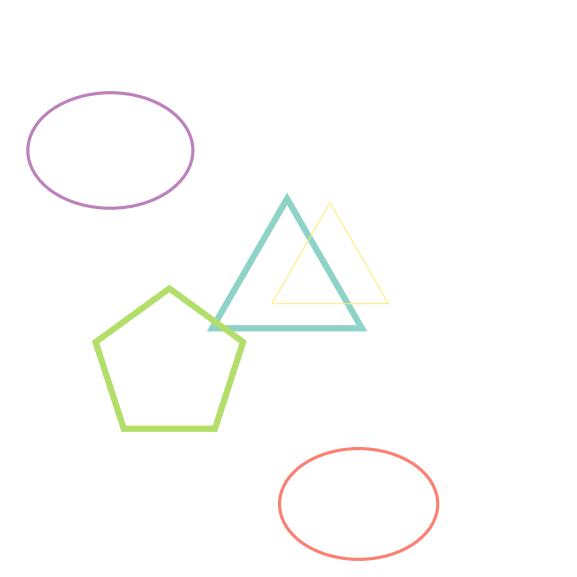[{"shape": "triangle", "thickness": 3, "radius": 0.75, "center": [0.497, 0.505]}, {"shape": "oval", "thickness": 1.5, "radius": 0.69, "center": [0.621, 0.126]}, {"shape": "pentagon", "thickness": 3, "radius": 0.67, "center": [0.293, 0.365]}, {"shape": "oval", "thickness": 1.5, "radius": 0.71, "center": [0.191, 0.739]}, {"shape": "triangle", "thickness": 0.5, "radius": 0.58, "center": [0.572, 0.532]}]